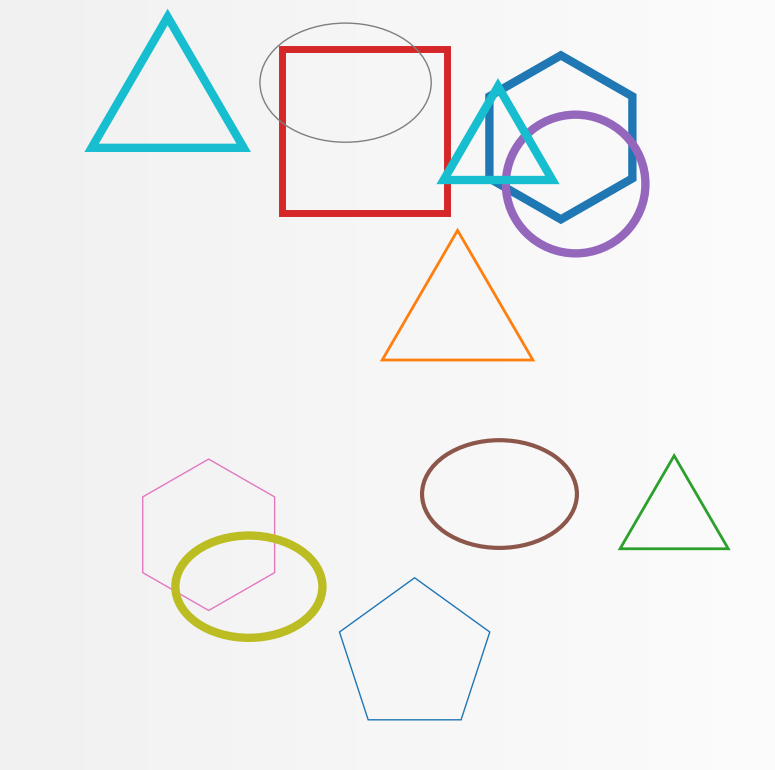[{"shape": "hexagon", "thickness": 3, "radius": 0.53, "center": [0.724, 0.822]}, {"shape": "pentagon", "thickness": 0.5, "radius": 0.51, "center": [0.535, 0.148]}, {"shape": "triangle", "thickness": 1, "radius": 0.56, "center": [0.59, 0.589]}, {"shape": "triangle", "thickness": 1, "radius": 0.4, "center": [0.87, 0.328]}, {"shape": "square", "thickness": 2.5, "radius": 0.53, "center": [0.47, 0.83]}, {"shape": "circle", "thickness": 3, "radius": 0.45, "center": [0.743, 0.761]}, {"shape": "oval", "thickness": 1.5, "radius": 0.5, "center": [0.644, 0.358]}, {"shape": "hexagon", "thickness": 0.5, "radius": 0.49, "center": [0.269, 0.305]}, {"shape": "oval", "thickness": 0.5, "radius": 0.55, "center": [0.446, 0.893]}, {"shape": "oval", "thickness": 3, "radius": 0.47, "center": [0.321, 0.238]}, {"shape": "triangle", "thickness": 3, "radius": 0.57, "center": [0.216, 0.865]}, {"shape": "triangle", "thickness": 3, "radius": 0.41, "center": [0.643, 0.807]}]